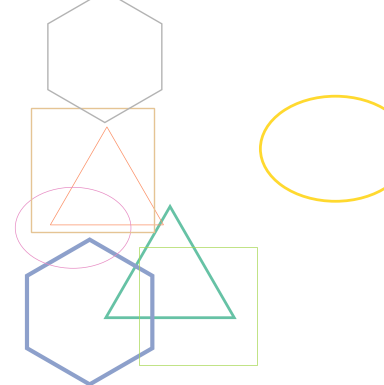[{"shape": "triangle", "thickness": 2, "radius": 0.96, "center": [0.442, 0.271]}, {"shape": "triangle", "thickness": 0.5, "radius": 0.85, "center": [0.278, 0.501]}, {"shape": "hexagon", "thickness": 3, "radius": 0.94, "center": [0.233, 0.19]}, {"shape": "oval", "thickness": 0.5, "radius": 0.75, "center": [0.19, 0.408]}, {"shape": "square", "thickness": 0.5, "radius": 0.77, "center": [0.513, 0.205]}, {"shape": "oval", "thickness": 2, "radius": 0.97, "center": [0.871, 0.614]}, {"shape": "square", "thickness": 1, "radius": 0.8, "center": [0.241, 0.558]}, {"shape": "hexagon", "thickness": 1, "radius": 0.85, "center": [0.272, 0.853]}]